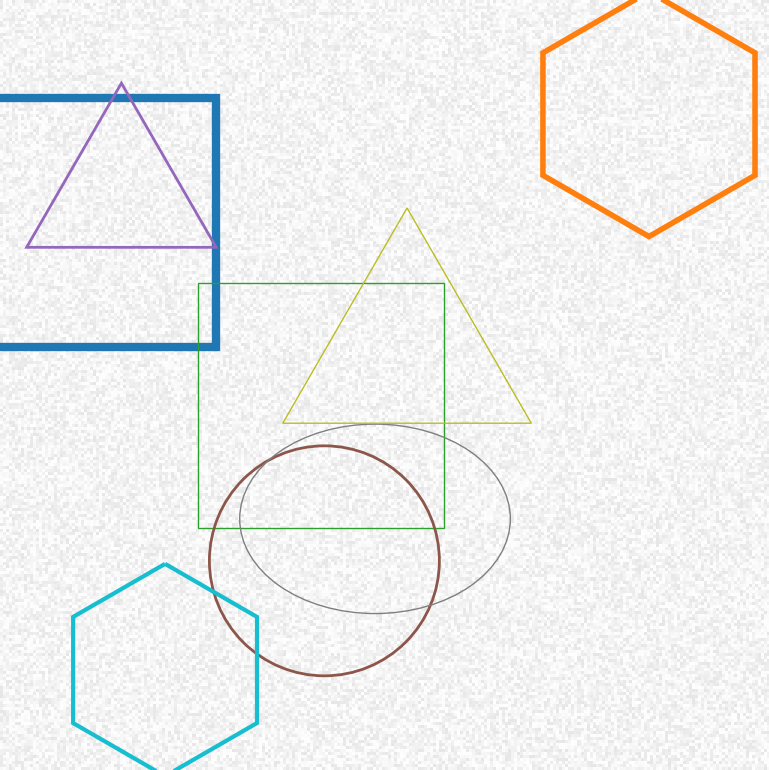[{"shape": "square", "thickness": 3, "radius": 0.81, "center": [0.119, 0.711]}, {"shape": "hexagon", "thickness": 2, "radius": 0.8, "center": [0.843, 0.852]}, {"shape": "square", "thickness": 0.5, "radius": 0.8, "center": [0.417, 0.473]}, {"shape": "triangle", "thickness": 1, "radius": 0.71, "center": [0.158, 0.75]}, {"shape": "circle", "thickness": 1, "radius": 0.75, "center": [0.421, 0.272]}, {"shape": "oval", "thickness": 0.5, "radius": 0.88, "center": [0.487, 0.326]}, {"shape": "triangle", "thickness": 0.5, "radius": 0.93, "center": [0.529, 0.544]}, {"shape": "hexagon", "thickness": 1.5, "radius": 0.69, "center": [0.214, 0.13]}]